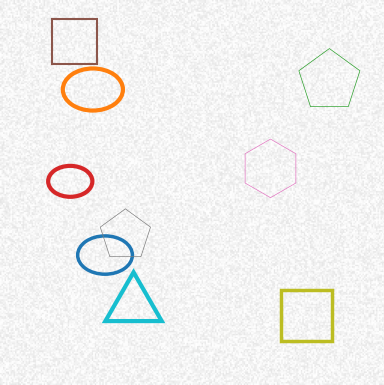[{"shape": "oval", "thickness": 2.5, "radius": 0.36, "center": [0.273, 0.338]}, {"shape": "oval", "thickness": 3, "radius": 0.39, "center": [0.241, 0.767]}, {"shape": "pentagon", "thickness": 0.5, "radius": 0.42, "center": [0.856, 0.79]}, {"shape": "oval", "thickness": 3, "radius": 0.29, "center": [0.182, 0.529]}, {"shape": "square", "thickness": 1.5, "radius": 0.29, "center": [0.194, 0.892]}, {"shape": "hexagon", "thickness": 0.5, "radius": 0.38, "center": [0.703, 0.563]}, {"shape": "pentagon", "thickness": 0.5, "radius": 0.34, "center": [0.326, 0.389]}, {"shape": "square", "thickness": 2.5, "radius": 0.34, "center": [0.796, 0.18]}, {"shape": "triangle", "thickness": 3, "radius": 0.42, "center": [0.347, 0.208]}]